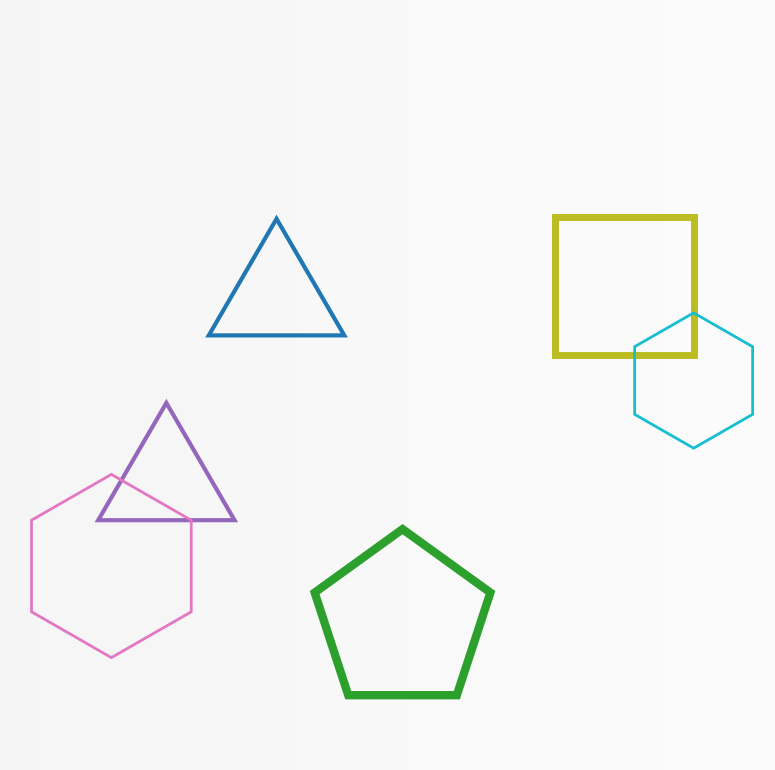[{"shape": "triangle", "thickness": 1.5, "radius": 0.5, "center": [0.357, 0.615]}, {"shape": "pentagon", "thickness": 3, "radius": 0.6, "center": [0.519, 0.194]}, {"shape": "triangle", "thickness": 1.5, "radius": 0.51, "center": [0.215, 0.375]}, {"shape": "hexagon", "thickness": 1, "radius": 0.59, "center": [0.144, 0.265]}, {"shape": "square", "thickness": 2.5, "radius": 0.45, "center": [0.805, 0.629]}, {"shape": "hexagon", "thickness": 1, "radius": 0.44, "center": [0.895, 0.506]}]